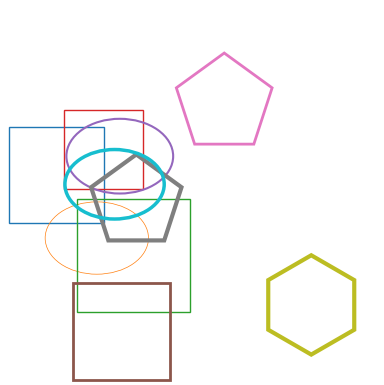[{"shape": "square", "thickness": 1, "radius": 0.62, "center": [0.147, 0.546]}, {"shape": "oval", "thickness": 0.5, "radius": 0.67, "center": [0.251, 0.382]}, {"shape": "square", "thickness": 1, "radius": 0.74, "center": [0.347, 0.336]}, {"shape": "square", "thickness": 1, "radius": 0.51, "center": [0.269, 0.612]}, {"shape": "oval", "thickness": 1.5, "radius": 0.69, "center": [0.311, 0.594]}, {"shape": "square", "thickness": 2, "radius": 0.63, "center": [0.315, 0.139]}, {"shape": "pentagon", "thickness": 2, "radius": 0.65, "center": [0.582, 0.731]}, {"shape": "pentagon", "thickness": 3, "radius": 0.62, "center": [0.354, 0.475]}, {"shape": "hexagon", "thickness": 3, "radius": 0.64, "center": [0.808, 0.208]}, {"shape": "oval", "thickness": 2.5, "radius": 0.64, "center": [0.298, 0.521]}]